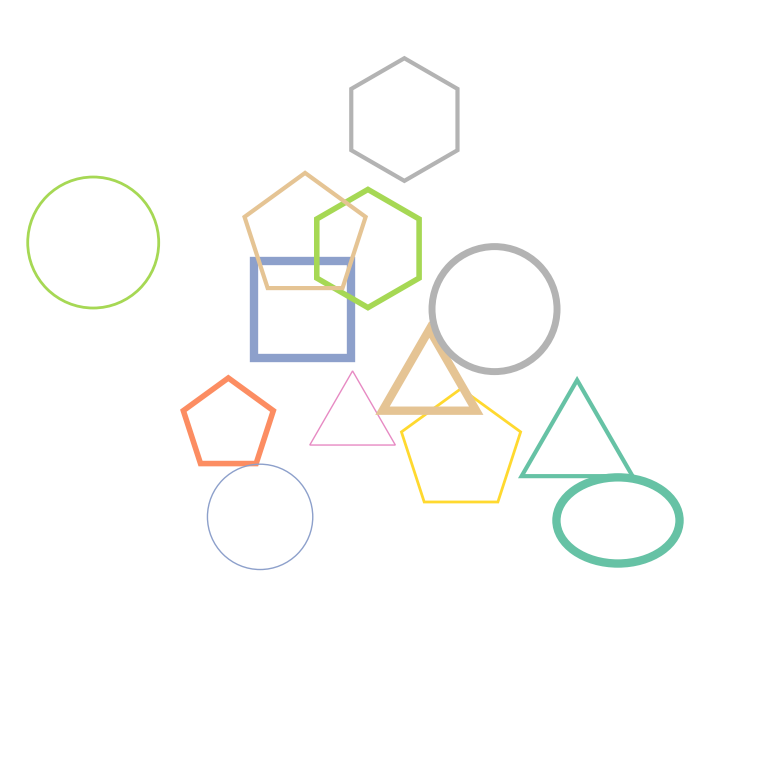[{"shape": "triangle", "thickness": 1.5, "radius": 0.42, "center": [0.749, 0.423]}, {"shape": "oval", "thickness": 3, "radius": 0.4, "center": [0.803, 0.324]}, {"shape": "pentagon", "thickness": 2, "radius": 0.31, "center": [0.297, 0.448]}, {"shape": "circle", "thickness": 0.5, "radius": 0.34, "center": [0.338, 0.329]}, {"shape": "square", "thickness": 3, "radius": 0.31, "center": [0.393, 0.598]}, {"shape": "triangle", "thickness": 0.5, "radius": 0.32, "center": [0.458, 0.454]}, {"shape": "hexagon", "thickness": 2, "radius": 0.38, "center": [0.478, 0.677]}, {"shape": "circle", "thickness": 1, "radius": 0.43, "center": [0.121, 0.685]}, {"shape": "pentagon", "thickness": 1, "radius": 0.41, "center": [0.599, 0.414]}, {"shape": "pentagon", "thickness": 1.5, "radius": 0.41, "center": [0.396, 0.693]}, {"shape": "triangle", "thickness": 3, "radius": 0.35, "center": [0.558, 0.502]}, {"shape": "circle", "thickness": 2.5, "radius": 0.41, "center": [0.642, 0.599]}, {"shape": "hexagon", "thickness": 1.5, "radius": 0.4, "center": [0.525, 0.845]}]